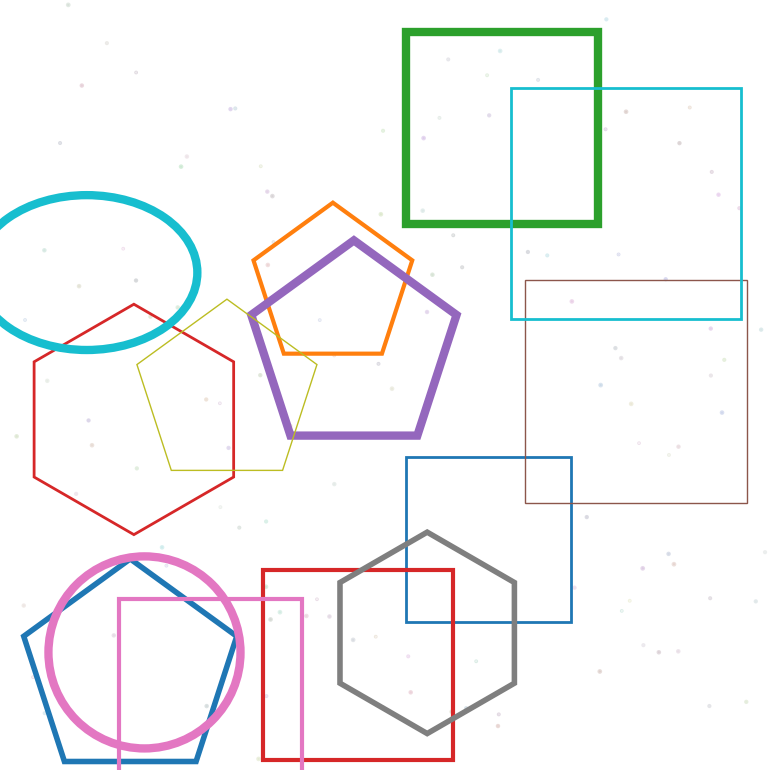[{"shape": "pentagon", "thickness": 2, "radius": 0.73, "center": [0.169, 0.129]}, {"shape": "square", "thickness": 1, "radius": 0.54, "center": [0.635, 0.3]}, {"shape": "pentagon", "thickness": 1.5, "radius": 0.54, "center": [0.432, 0.628]}, {"shape": "square", "thickness": 3, "radius": 0.62, "center": [0.652, 0.834]}, {"shape": "square", "thickness": 1.5, "radius": 0.62, "center": [0.465, 0.136]}, {"shape": "hexagon", "thickness": 1, "radius": 0.75, "center": [0.174, 0.455]}, {"shape": "pentagon", "thickness": 3, "radius": 0.7, "center": [0.46, 0.548]}, {"shape": "square", "thickness": 0.5, "radius": 0.72, "center": [0.826, 0.492]}, {"shape": "square", "thickness": 1.5, "radius": 0.6, "center": [0.273, 0.103]}, {"shape": "circle", "thickness": 3, "radius": 0.62, "center": [0.188, 0.153]}, {"shape": "hexagon", "thickness": 2, "radius": 0.65, "center": [0.555, 0.178]}, {"shape": "pentagon", "thickness": 0.5, "radius": 0.61, "center": [0.295, 0.489]}, {"shape": "oval", "thickness": 3, "radius": 0.72, "center": [0.113, 0.646]}, {"shape": "square", "thickness": 1, "radius": 0.75, "center": [0.813, 0.735]}]